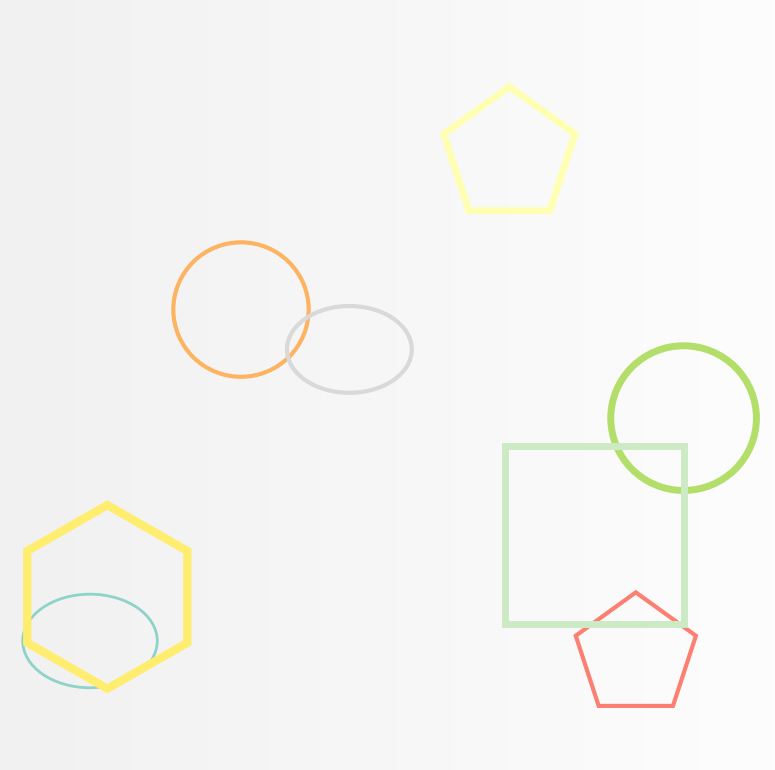[{"shape": "oval", "thickness": 1, "radius": 0.43, "center": [0.116, 0.168]}, {"shape": "pentagon", "thickness": 2.5, "radius": 0.44, "center": [0.657, 0.798]}, {"shape": "pentagon", "thickness": 1.5, "radius": 0.41, "center": [0.82, 0.149]}, {"shape": "circle", "thickness": 1.5, "radius": 0.44, "center": [0.311, 0.598]}, {"shape": "circle", "thickness": 2.5, "radius": 0.47, "center": [0.882, 0.457]}, {"shape": "oval", "thickness": 1.5, "radius": 0.4, "center": [0.451, 0.546]}, {"shape": "square", "thickness": 2.5, "radius": 0.58, "center": [0.767, 0.306]}, {"shape": "hexagon", "thickness": 3, "radius": 0.6, "center": [0.138, 0.225]}]